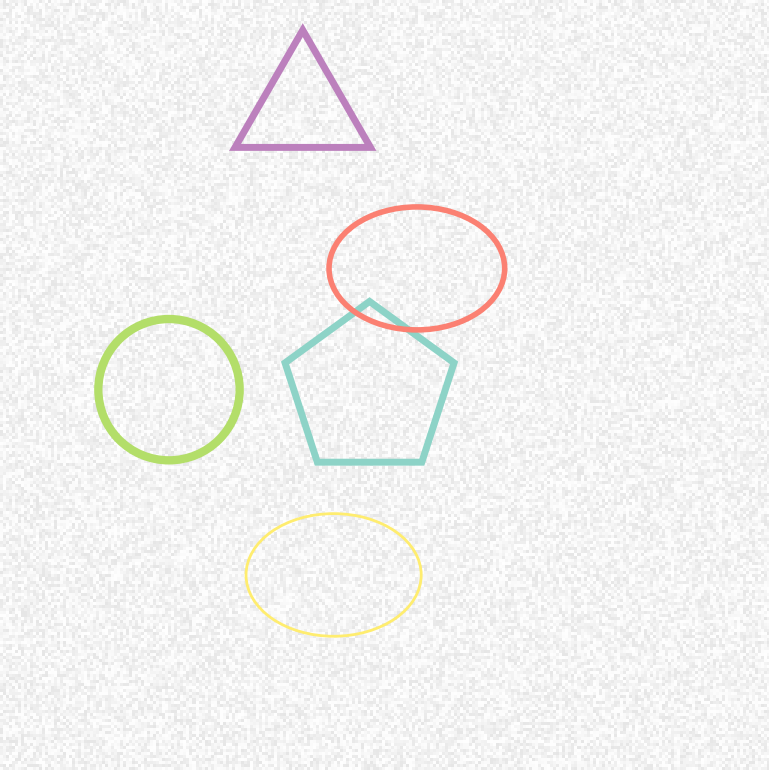[{"shape": "pentagon", "thickness": 2.5, "radius": 0.58, "center": [0.48, 0.493]}, {"shape": "oval", "thickness": 2, "radius": 0.57, "center": [0.541, 0.651]}, {"shape": "circle", "thickness": 3, "radius": 0.46, "center": [0.219, 0.494]}, {"shape": "triangle", "thickness": 2.5, "radius": 0.51, "center": [0.393, 0.859]}, {"shape": "oval", "thickness": 1, "radius": 0.57, "center": [0.433, 0.253]}]